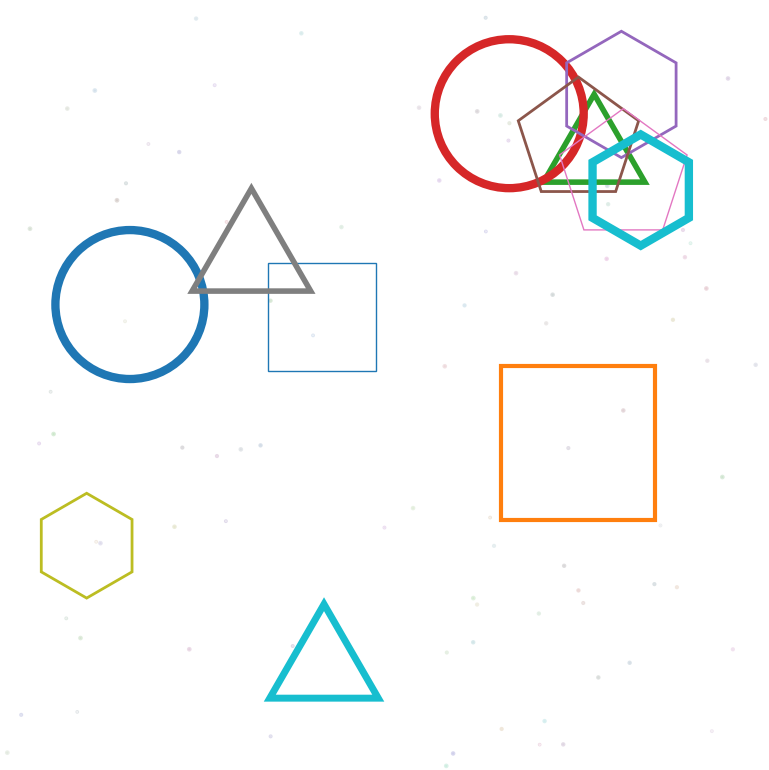[{"shape": "square", "thickness": 0.5, "radius": 0.35, "center": [0.418, 0.588]}, {"shape": "circle", "thickness": 3, "radius": 0.48, "center": [0.169, 0.604]}, {"shape": "square", "thickness": 1.5, "radius": 0.5, "center": [0.75, 0.424]}, {"shape": "triangle", "thickness": 2, "radius": 0.38, "center": [0.772, 0.802]}, {"shape": "circle", "thickness": 3, "radius": 0.48, "center": [0.661, 0.852]}, {"shape": "hexagon", "thickness": 1, "radius": 0.41, "center": [0.807, 0.877]}, {"shape": "pentagon", "thickness": 1, "radius": 0.41, "center": [0.751, 0.818]}, {"shape": "pentagon", "thickness": 0.5, "radius": 0.44, "center": [0.809, 0.772]}, {"shape": "triangle", "thickness": 2, "radius": 0.44, "center": [0.326, 0.666]}, {"shape": "hexagon", "thickness": 1, "radius": 0.34, "center": [0.113, 0.291]}, {"shape": "hexagon", "thickness": 3, "radius": 0.36, "center": [0.832, 0.753]}, {"shape": "triangle", "thickness": 2.5, "radius": 0.41, "center": [0.421, 0.134]}]